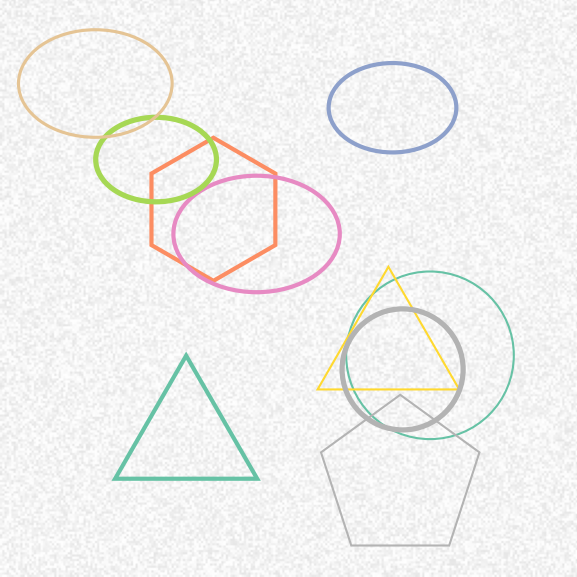[{"shape": "triangle", "thickness": 2, "radius": 0.71, "center": [0.322, 0.241]}, {"shape": "circle", "thickness": 1, "radius": 0.73, "center": [0.745, 0.384]}, {"shape": "hexagon", "thickness": 2, "radius": 0.62, "center": [0.37, 0.637]}, {"shape": "oval", "thickness": 2, "radius": 0.55, "center": [0.68, 0.813]}, {"shape": "oval", "thickness": 2, "radius": 0.72, "center": [0.444, 0.594]}, {"shape": "oval", "thickness": 2.5, "radius": 0.52, "center": [0.27, 0.723]}, {"shape": "triangle", "thickness": 1, "radius": 0.71, "center": [0.673, 0.396]}, {"shape": "oval", "thickness": 1.5, "radius": 0.67, "center": [0.165, 0.855]}, {"shape": "circle", "thickness": 2.5, "radius": 0.52, "center": [0.697, 0.359]}, {"shape": "pentagon", "thickness": 1, "radius": 0.72, "center": [0.693, 0.171]}]